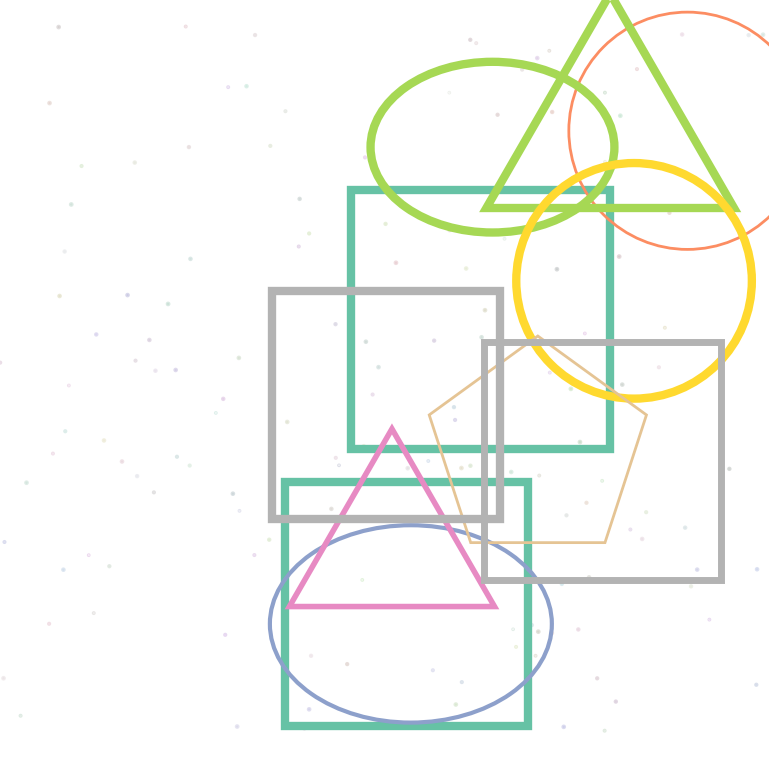[{"shape": "square", "thickness": 3, "radius": 0.84, "center": [0.624, 0.585]}, {"shape": "square", "thickness": 3, "radius": 0.79, "center": [0.527, 0.216]}, {"shape": "circle", "thickness": 1, "radius": 0.77, "center": [0.893, 0.83]}, {"shape": "oval", "thickness": 1.5, "radius": 0.92, "center": [0.534, 0.19]}, {"shape": "triangle", "thickness": 2, "radius": 0.77, "center": [0.509, 0.289]}, {"shape": "oval", "thickness": 3, "radius": 0.79, "center": [0.64, 0.809]}, {"shape": "triangle", "thickness": 3, "radius": 0.93, "center": [0.792, 0.823]}, {"shape": "circle", "thickness": 3, "radius": 0.76, "center": [0.823, 0.635]}, {"shape": "pentagon", "thickness": 1, "radius": 0.74, "center": [0.698, 0.415]}, {"shape": "square", "thickness": 3, "radius": 0.74, "center": [0.501, 0.474]}, {"shape": "square", "thickness": 2.5, "radius": 0.77, "center": [0.782, 0.401]}]